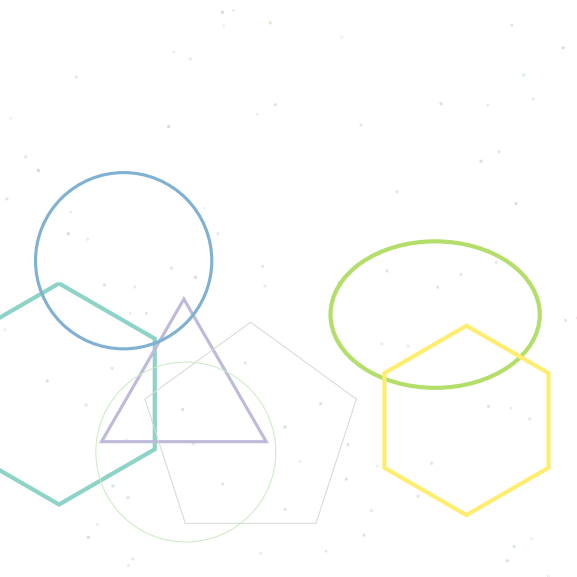[{"shape": "hexagon", "thickness": 2, "radius": 0.96, "center": [0.102, 0.317]}, {"shape": "triangle", "thickness": 1.5, "radius": 0.82, "center": [0.318, 0.317]}, {"shape": "circle", "thickness": 1.5, "radius": 0.76, "center": [0.214, 0.548]}, {"shape": "oval", "thickness": 2, "radius": 0.91, "center": [0.753, 0.454]}, {"shape": "pentagon", "thickness": 0.5, "radius": 0.96, "center": [0.434, 0.249]}, {"shape": "circle", "thickness": 0.5, "radius": 0.78, "center": [0.322, 0.216]}, {"shape": "hexagon", "thickness": 2, "radius": 0.82, "center": [0.808, 0.271]}]